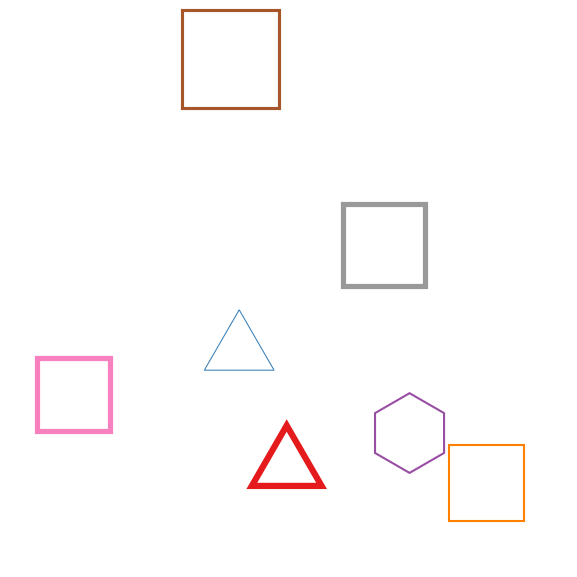[{"shape": "triangle", "thickness": 3, "radius": 0.35, "center": [0.496, 0.193]}, {"shape": "triangle", "thickness": 0.5, "radius": 0.35, "center": [0.414, 0.393]}, {"shape": "hexagon", "thickness": 1, "radius": 0.35, "center": [0.709, 0.249]}, {"shape": "square", "thickness": 1, "radius": 0.33, "center": [0.842, 0.162]}, {"shape": "square", "thickness": 1.5, "radius": 0.42, "center": [0.399, 0.897]}, {"shape": "square", "thickness": 2.5, "radius": 0.32, "center": [0.127, 0.316]}, {"shape": "square", "thickness": 2.5, "radius": 0.36, "center": [0.665, 0.575]}]